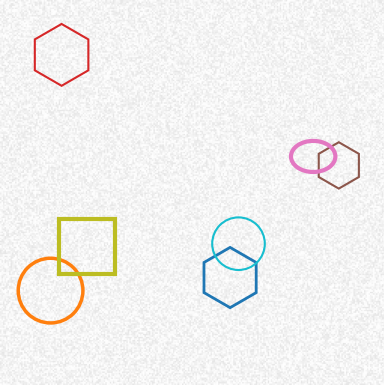[{"shape": "hexagon", "thickness": 2, "radius": 0.39, "center": [0.598, 0.279]}, {"shape": "circle", "thickness": 2.5, "radius": 0.42, "center": [0.131, 0.245]}, {"shape": "hexagon", "thickness": 1.5, "radius": 0.4, "center": [0.16, 0.857]}, {"shape": "hexagon", "thickness": 1.5, "radius": 0.3, "center": [0.88, 0.57]}, {"shape": "oval", "thickness": 3, "radius": 0.29, "center": [0.813, 0.594]}, {"shape": "square", "thickness": 3, "radius": 0.36, "center": [0.226, 0.359]}, {"shape": "circle", "thickness": 1.5, "radius": 0.34, "center": [0.62, 0.367]}]